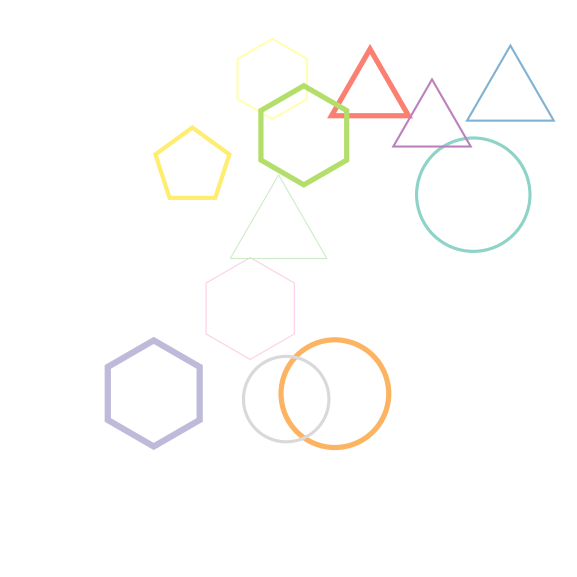[{"shape": "circle", "thickness": 1.5, "radius": 0.49, "center": [0.82, 0.662]}, {"shape": "hexagon", "thickness": 1, "radius": 0.35, "center": [0.471, 0.862]}, {"shape": "hexagon", "thickness": 3, "radius": 0.46, "center": [0.266, 0.318]}, {"shape": "triangle", "thickness": 2.5, "radius": 0.38, "center": [0.641, 0.837]}, {"shape": "triangle", "thickness": 1, "radius": 0.43, "center": [0.884, 0.834]}, {"shape": "circle", "thickness": 2.5, "radius": 0.47, "center": [0.58, 0.317]}, {"shape": "hexagon", "thickness": 2.5, "radius": 0.43, "center": [0.526, 0.765]}, {"shape": "hexagon", "thickness": 0.5, "radius": 0.44, "center": [0.433, 0.465]}, {"shape": "circle", "thickness": 1.5, "radius": 0.37, "center": [0.496, 0.308]}, {"shape": "triangle", "thickness": 1, "radius": 0.39, "center": [0.748, 0.784]}, {"shape": "triangle", "thickness": 0.5, "radius": 0.48, "center": [0.482, 0.6]}, {"shape": "pentagon", "thickness": 2, "radius": 0.34, "center": [0.333, 0.711]}]